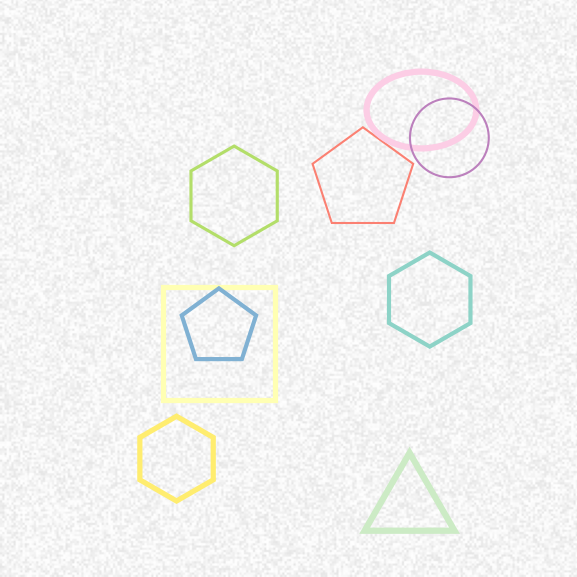[{"shape": "hexagon", "thickness": 2, "radius": 0.41, "center": [0.744, 0.48]}, {"shape": "square", "thickness": 2.5, "radius": 0.49, "center": [0.379, 0.404]}, {"shape": "pentagon", "thickness": 1, "radius": 0.46, "center": [0.628, 0.687]}, {"shape": "pentagon", "thickness": 2, "radius": 0.34, "center": [0.379, 0.432]}, {"shape": "hexagon", "thickness": 1.5, "radius": 0.43, "center": [0.405, 0.66]}, {"shape": "oval", "thickness": 3, "radius": 0.47, "center": [0.73, 0.809]}, {"shape": "circle", "thickness": 1, "radius": 0.34, "center": [0.778, 0.76]}, {"shape": "triangle", "thickness": 3, "radius": 0.45, "center": [0.709, 0.125]}, {"shape": "hexagon", "thickness": 2.5, "radius": 0.37, "center": [0.306, 0.205]}]